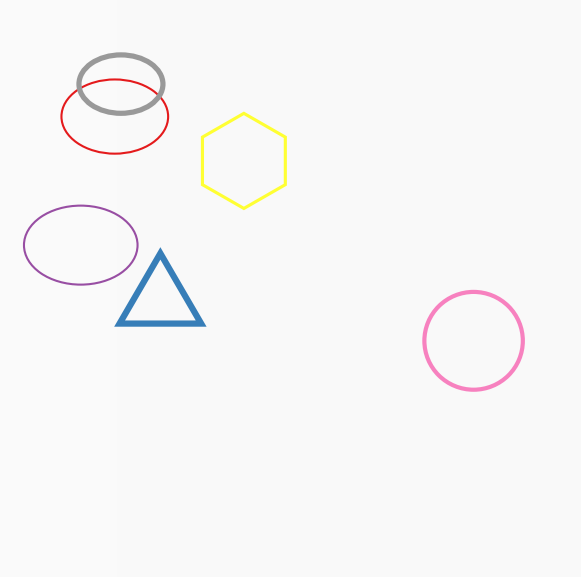[{"shape": "oval", "thickness": 1, "radius": 0.46, "center": [0.198, 0.797]}, {"shape": "triangle", "thickness": 3, "radius": 0.41, "center": [0.276, 0.479]}, {"shape": "oval", "thickness": 1, "radius": 0.49, "center": [0.139, 0.575]}, {"shape": "hexagon", "thickness": 1.5, "radius": 0.41, "center": [0.42, 0.721]}, {"shape": "circle", "thickness": 2, "radius": 0.42, "center": [0.815, 0.409]}, {"shape": "oval", "thickness": 2.5, "radius": 0.36, "center": [0.208, 0.854]}]